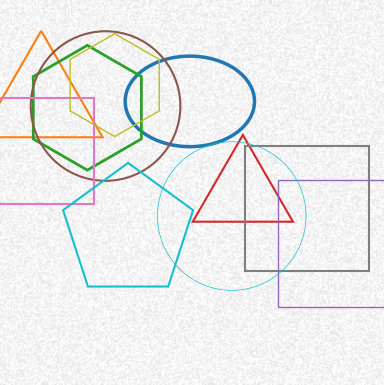[{"shape": "oval", "thickness": 2.5, "radius": 0.84, "center": [0.493, 0.737]}, {"shape": "triangle", "thickness": 1.5, "radius": 0.92, "center": [0.107, 0.736]}, {"shape": "hexagon", "thickness": 2, "radius": 0.81, "center": [0.227, 0.72]}, {"shape": "triangle", "thickness": 1.5, "radius": 0.75, "center": [0.631, 0.499]}, {"shape": "square", "thickness": 1, "radius": 0.82, "center": [0.887, 0.367]}, {"shape": "circle", "thickness": 1.5, "radius": 0.97, "center": [0.274, 0.725]}, {"shape": "square", "thickness": 1.5, "radius": 0.68, "center": [0.108, 0.608]}, {"shape": "square", "thickness": 1.5, "radius": 0.81, "center": [0.798, 0.459]}, {"shape": "hexagon", "thickness": 1, "radius": 0.67, "center": [0.298, 0.779]}, {"shape": "pentagon", "thickness": 1.5, "radius": 0.89, "center": [0.333, 0.399]}, {"shape": "circle", "thickness": 0.5, "radius": 0.97, "center": [0.602, 0.439]}]